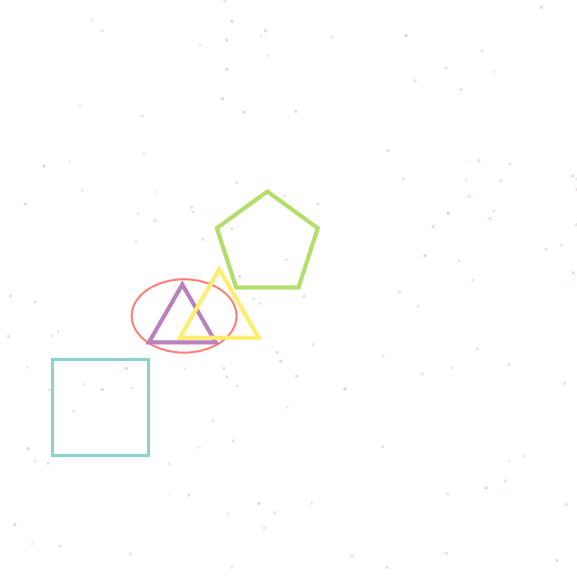[{"shape": "square", "thickness": 1.5, "radius": 0.42, "center": [0.174, 0.295]}, {"shape": "oval", "thickness": 1, "radius": 0.45, "center": [0.319, 0.452]}, {"shape": "pentagon", "thickness": 2, "radius": 0.46, "center": [0.463, 0.576]}, {"shape": "triangle", "thickness": 2, "radius": 0.33, "center": [0.316, 0.44]}, {"shape": "triangle", "thickness": 2, "radius": 0.4, "center": [0.38, 0.454]}]